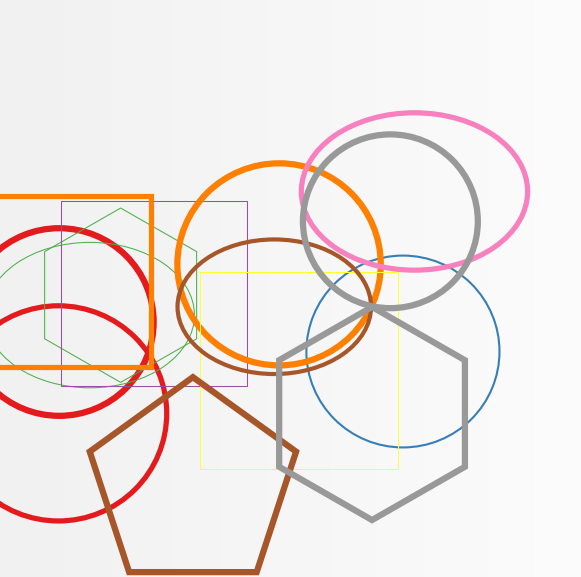[{"shape": "circle", "thickness": 2.5, "radius": 0.93, "center": [0.101, 0.283]}, {"shape": "circle", "thickness": 3, "radius": 0.81, "center": [0.102, 0.442]}, {"shape": "circle", "thickness": 1, "radius": 0.83, "center": [0.693, 0.39]}, {"shape": "oval", "thickness": 0.5, "radius": 0.9, "center": [0.155, 0.454]}, {"shape": "hexagon", "thickness": 0.5, "radius": 0.75, "center": [0.208, 0.488]}, {"shape": "square", "thickness": 0.5, "radius": 0.8, "center": [0.264, 0.491]}, {"shape": "square", "thickness": 2.5, "radius": 0.74, "center": [0.113, 0.512]}, {"shape": "circle", "thickness": 3, "radius": 0.87, "center": [0.48, 0.541]}, {"shape": "square", "thickness": 0.5, "radius": 0.85, "center": [0.515, 0.358]}, {"shape": "oval", "thickness": 2, "radius": 0.83, "center": [0.472, 0.468]}, {"shape": "pentagon", "thickness": 3, "radius": 0.93, "center": [0.332, 0.159]}, {"shape": "oval", "thickness": 2.5, "radius": 0.97, "center": [0.713, 0.668]}, {"shape": "hexagon", "thickness": 3, "radius": 0.92, "center": [0.64, 0.283]}, {"shape": "circle", "thickness": 3, "radius": 0.75, "center": [0.672, 0.616]}]